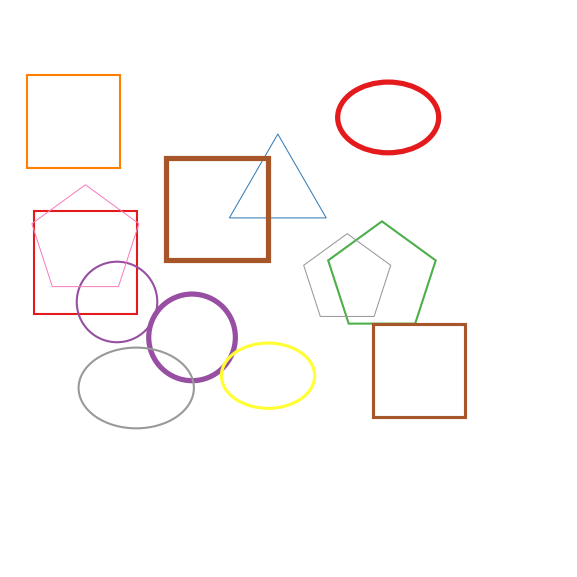[{"shape": "square", "thickness": 1, "radius": 0.45, "center": [0.147, 0.545]}, {"shape": "oval", "thickness": 2.5, "radius": 0.44, "center": [0.672, 0.796]}, {"shape": "triangle", "thickness": 0.5, "radius": 0.48, "center": [0.481, 0.67]}, {"shape": "pentagon", "thickness": 1, "radius": 0.49, "center": [0.661, 0.518]}, {"shape": "circle", "thickness": 1, "radius": 0.35, "center": [0.203, 0.476]}, {"shape": "circle", "thickness": 2.5, "radius": 0.38, "center": [0.333, 0.415]}, {"shape": "square", "thickness": 1, "radius": 0.4, "center": [0.128, 0.789]}, {"shape": "oval", "thickness": 1.5, "radius": 0.4, "center": [0.464, 0.349]}, {"shape": "square", "thickness": 1.5, "radius": 0.4, "center": [0.725, 0.357]}, {"shape": "square", "thickness": 2.5, "radius": 0.44, "center": [0.376, 0.638]}, {"shape": "pentagon", "thickness": 0.5, "radius": 0.49, "center": [0.148, 0.582]}, {"shape": "oval", "thickness": 1, "radius": 0.5, "center": [0.236, 0.327]}, {"shape": "pentagon", "thickness": 0.5, "radius": 0.4, "center": [0.601, 0.515]}]